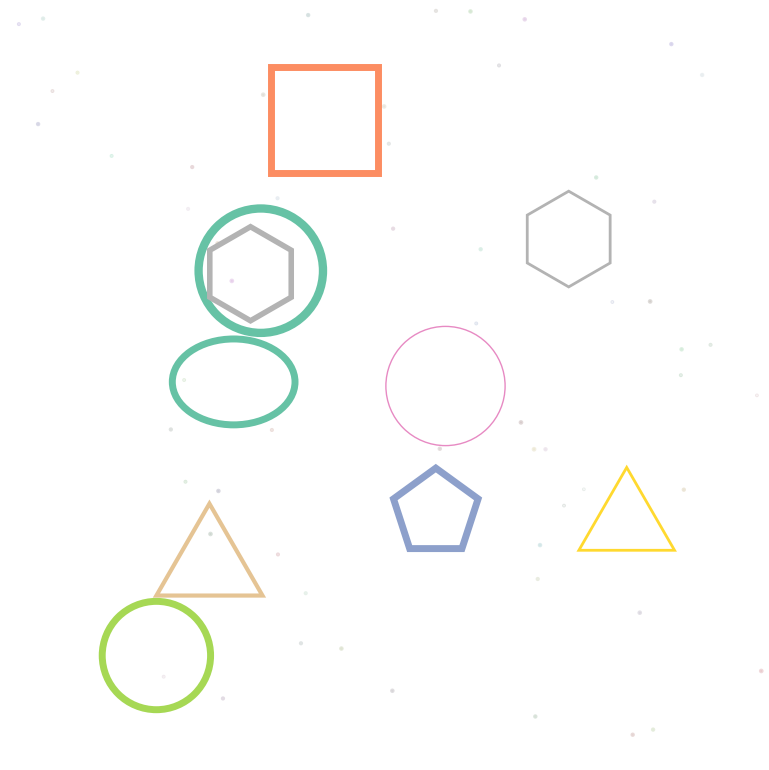[{"shape": "circle", "thickness": 3, "radius": 0.4, "center": [0.339, 0.648]}, {"shape": "oval", "thickness": 2.5, "radius": 0.4, "center": [0.303, 0.504]}, {"shape": "square", "thickness": 2.5, "radius": 0.35, "center": [0.422, 0.844]}, {"shape": "pentagon", "thickness": 2.5, "radius": 0.29, "center": [0.566, 0.334]}, {"shape": "circle", "thickness": 0.5, "radius": 0.39, "center": [0.579, 0.499]}, {"shape": "circle", "thickness": 2.5, "radius": 0.35, "center": [0.203, 0.149]}, {"shape": "triangle", "thickness": 1, "radius": 0.36, "center": [0.814, 0.321]}, {"shape": "triangle", "thickness": 1.5, "radius": 0.4, "center": [0.272, 0.266]}, {"shape": "hexagon", "thickness": 2, "radius": 0.31, "center": [0.325, 0.644]}, {"shape": "hexagon", "thickness": 1, "radius": 0.31, "center": [0.739, 0.69]}]